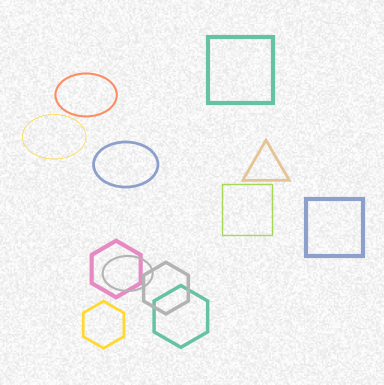[{"shape": "hexagon", "thickness": 2.5, "radius": 0.4, "center": [0.47, 0.178]}, {"shape": "square", "thickness": 3, "radius": 0.43, "center": [0.625, 0.819]}, {"shape": "oval", "thickness": 1.5, "radius": 0.4, "center": [0.224, 0.753]}, {"shape": "oval", "thickness": 2, "radius": 0.42, "center": [0.327, 0.573]}, {"shape": "square", "thickness": 3, "radius": 0.37, "center": [0.869, 0.41]}, {"shape": "hexagon", "thickness": 3, "radius": 0.37, "center": [0.302, 0.301]}, {"shape": "square", "thickness": 1, "radius": 0.33, "center": [0.642, 0.456]}, {"shape": "hexagon", "thickness": 2, "radius": 0.31, "center": [0.269, 0.157]}, {"shape": "oval", "thickness": 0.5, "radius": 0.41, "center": [0.141, 0.645]}, {"shape": "triangle", "thickness": 2, "radius": 0.35, "center": [0.691, 0.566]}, {"shape": "oval", "thickness": 1.5, "radius": 0.32, "center": [0.332, 0.29]}, {"shape": "hexagon", "thickness": 2.5, "radius": 0.34, "center": [0.431, 0.252]}]